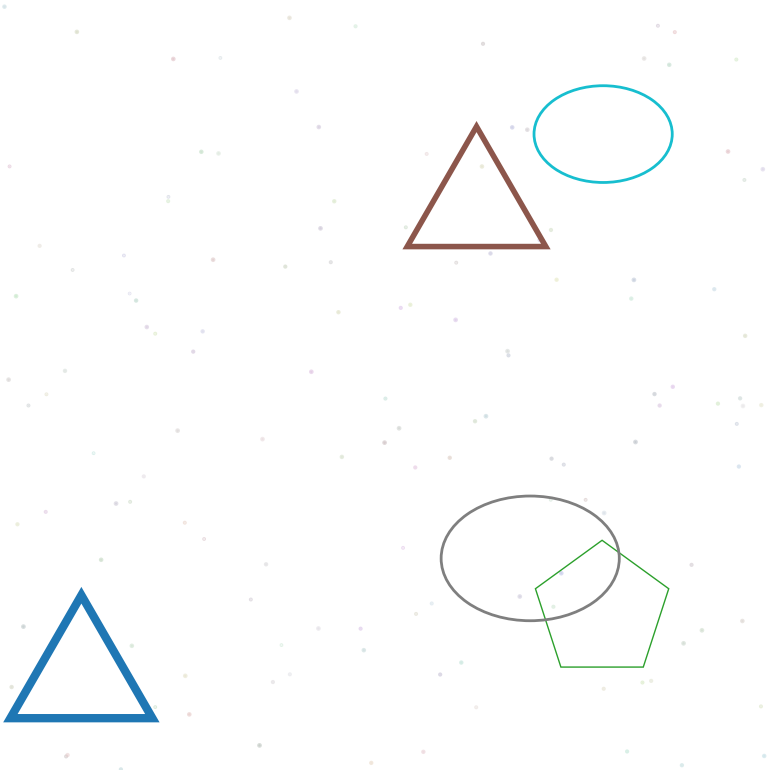[{"shape": "triangle", "thickness": 3, "radius": 0.53, "center": [0.106, 0.121]}, {"shape": "pentagon", "thickness": 0.5, "radius": 0.46, "center": [0.782, 0.207]}, {"shape": "triangle", "thickness": 2, "radius": 0.52, "center": [0.619, 0.732]}, {"shape": "oval", "thickness": 1, "radius": 0.58, "center": [0.689, 0.275]}, {"shape": "oval", "thickness": 1, "radius": 0.45, "center": [0.783, 0.826]}]